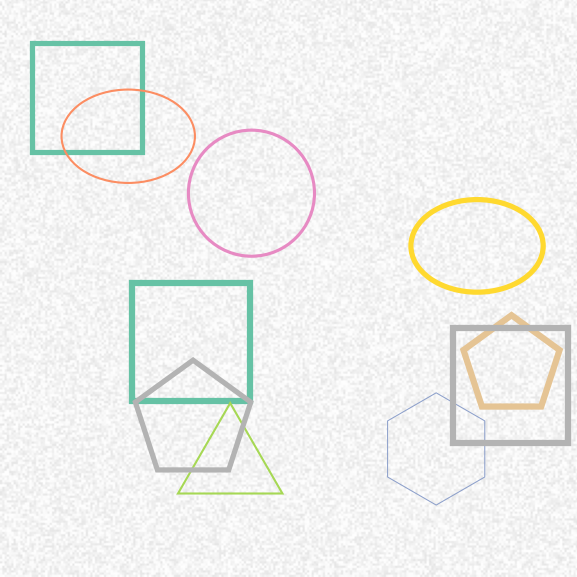[{"shape": "square", "thickness": 2.5, "radius": 0.47, "center": [0.151, 0.831]}, {"shape": "square", "thickness": 3, "radius": 0.51, "center": [0.331, 0.406]}, {"shape": "oval", "thickness": 1, "radius": 0.58, "center": [0.222, 0.763]}, {"shape": "hexagon", "thickness": 0.5, "radius": 0.49, "center": [0.755, 0.222]}, {"shape": "circle", "thickness": 1.5, "radius": 0.55, "center": [0.435, 0.665]}, {"shape": "triangle", "thickness": 1, "radius": 0.52, "center": [0.399, 0.197]}, {"shape": "oval", "thickness": 2.5, "radius": 0.57, "center": [0.826, 0.573]}, {"shape": "pentagon", "thickness": 3, "radius": 0.44, "center": [0.886, 0.366]}, {"shape": "square", "thickness": 3, "radius": 0.5, "center": [0.884, 0.332]}, {"shape": "pentagon", "thickness": 2.5, "radius": 0.53, "center": [0.334, 0.27]}]